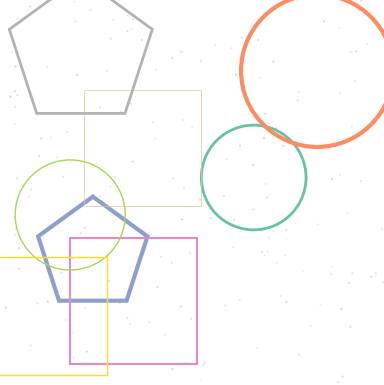[{"shape": "circle", "thickness": 2, "radius": 0.68, "center": [0.659, 0.539]}, {"shape": "circle", "thickness": 3, "radius": 0.99, "center": [0.824, 0.816]}, {"shape": "pentagon", "thickness": 3, "radius": 0.75, "center": [0.241, 0.34]}, {"shape": "square", "thickness": 1.5, "radius": 0.82, "center": [0.347, 0.218]}, {"shape": "circle", "thickness": 1, "radius": 0.71, "center": [0.182, 0.442]}, {"shape": "square", "thickness": 1, "radius": 0.77, "center": [0.124, 0.179]}, {"shape": "square", "thickness": 0.5, "radius": 0.76, "center": [0.37, 0.616]}, {"shape": "pentagon", "thickness": 2, "radius": 0.98, "center": [0.21, 0.863]}]